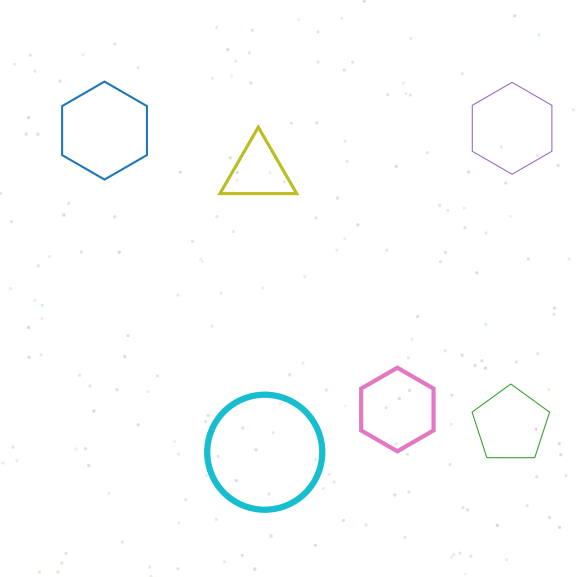[{"shape": "hexagon", "thickness": 1, "radius": 0.42, "center": [0.181, 0.773]}, {"shape": "pentagon", "thickness": 0.5, "radius": 0.35, "center": [0.885, 0.264]}, {"shape": "hexagon", "thickness": 0.5, "radius": 0.4, "center": [0.887, 0.777]}, {"shape": "hexagon", "thickness": 2, "radius": 0.36, "center": [0.688, 0.29]}, {"shape": "triangle", "thickness": 1.5, "radius": 0.38, "center": [0.447, 0.702]}, {"shape": "circle", "thickness": 3, "radius": 0.5, "center": [0.458, 0.216]}]